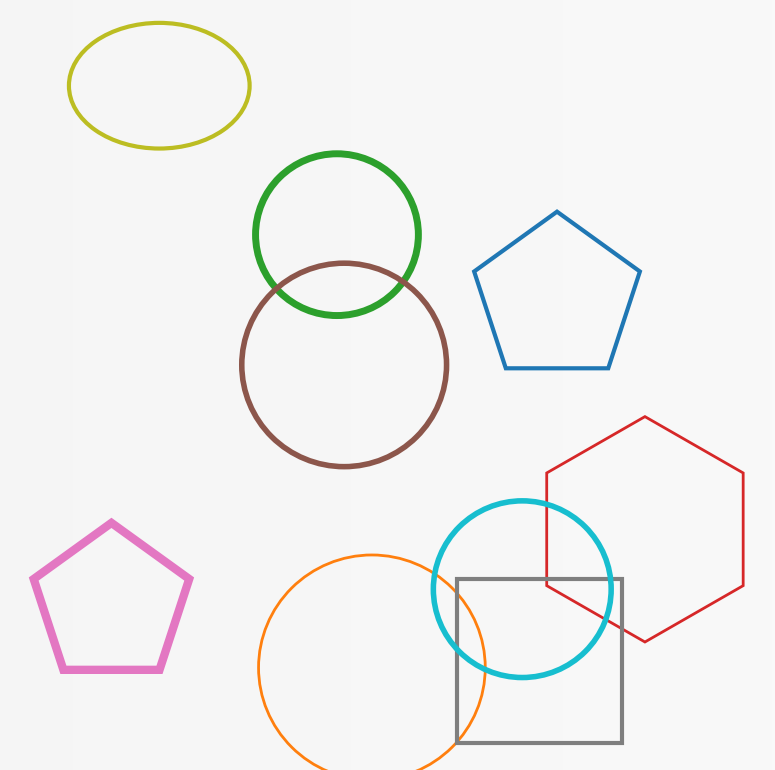[{"shape": "pentagon", "thickness": 1.5, "radius": 0.56, "center": [0.719, 0.613]}, {"shape": "circle", "thickness": 1, "radius": 0.73, "center": [0.48, 0.133]}, {"shape": "circle", "thickness": 2.5, "radius": 0.53, "center": [0.435, 0.695]}, {"shape": "hexagon", "thickness": 1, "radius": 0.73, "center": [0.832, 0.313]}, {"shape": "circle", "thickness": 2, "radius": 0.66, "center": [0.444, 0.526]}, {"shape": "pentagon", "thickness": 3, "radius": 0.53, "center": [0.144, 0.215]}, {"shape": "square", "thickness": 1.5, "radius": 0.53, "center": [0.696, 0.142]}, {"shape": "oval", "thickness": 1.5, "radius": 0.58, "center": [0.206, 0.889]}, {"shape": "circle", "thickness": 2, "radius": 0.57, "center": [0.674, 0.235]}]